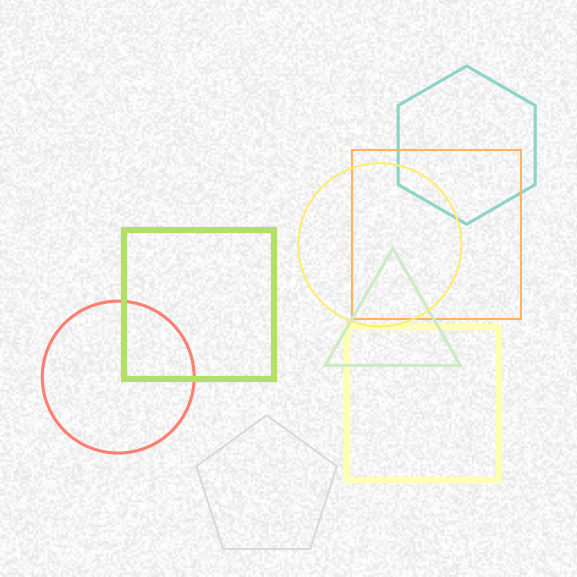[{"shape": "hexagon", "thickness": 1.5, "radius": 0.68, "center": [0.808, 0.748]}, {"shape": "square", "thickness": 3, "radius": 0.66, "center": [0.733, 0.3]}, {"shape": "circle", "thickness": 1.5, "radius": 0.66, "center": [0.205, 0.346]}, {"shape": "square", "thickness": 1, "radius": 0.73, "center": [0.756, 0.592]}, {"shape": "square", "thickness": 3, "radius": 0.65, "center": [0.345, 0.472]}, {"shape": "pentagon", "thickness": 1, "radius": 0.64, "center": [0.462, 0.152]}, {"shape": "triangle", "thickness": 1.5, "radius": 0.68, "center": [0.68, 0.434]}, {"shape": "circle", "thickness": 1, "radius": 0.71, "center": [0.658, 0.575]}]